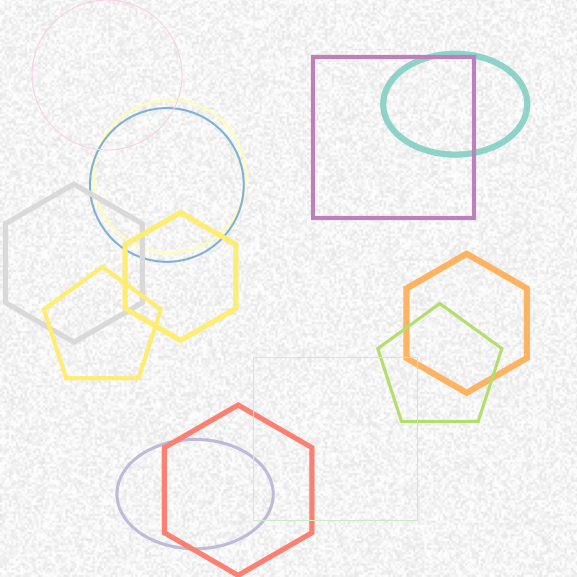[{"shape": "oval", "thickness": 3, "radius": 0.62, "center": [0.788, 0.819]}, {"shape": "circle", "thickness": 1, "radius": 0.66, "center": [0.294, 0.694]}, {"shape": "oval", "thickness": 1.5, "radius": 0.68, "center": [0.338, 0.144]}, {"shape": "hexagon", "thickness": 2.5, "radius": 0.74, "center": [0.412, 0.15]}, {"shape": "circle", "thickness": 1, "radius": 0.67, "center": [0.289, 0.679]}, {"shape": "hexagon", "thickness": 3, "radius": 0.6, "center": [0.808, 0.439]}, {"shape": "pentagon", "thickness": 1.5, "radius": 0.56, "center": [0.762, 0.361]}, {"shape": "circle", "thickness": 0.5, "radius": 0.65, "center": [0.185, 0.869]}, {"shape": "hexagon", "thickness": 2.5, "radius": 0.68, "center": [0.128, 0.543]}, {"shape": "square", "thickness": 2, "radius": 0.7, "center": [0.682, 0.762]}, {"shape": "square", "thickness": 0.5, "radius": 0.71, "center": [0.58, 0.24]}, {"shape": "hexagon", "thickness": 2.5, "radius": 0.55, "center": [0.313, 0.52]}, {"shape": "pentagon", "thickness": 2, "radius": 0.53, "center": [0.177, 0.43]}]